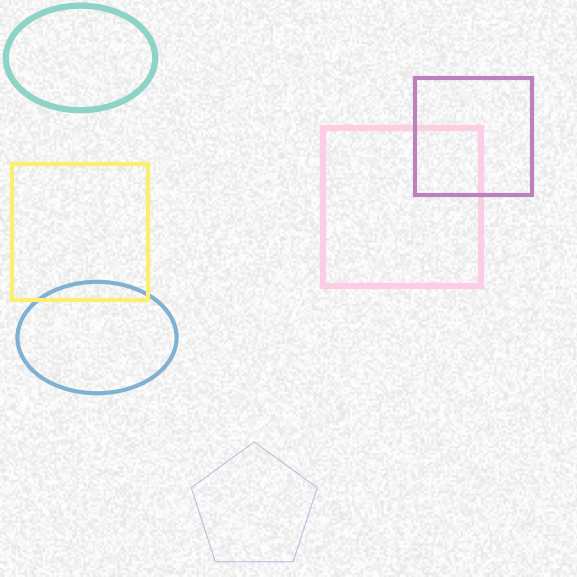[{"shape": "oval", "thickness": 3, "radius": 0.65, "center": [0.139, 0.899]}, {"shape": "pentagon", "thickness": 0.5, "radius": 0.57, "center": [0.44, 0.119]}, {"shape": "oval", "thickness": 2, "radius": 0.69, "center": [0.168, 0.415]}, {"shape": "square", "thickness": 3, "radius": 0.69, "center": [0.696, 0.641]}, {"shape": "square", "thickness": 2, "radius": 0.51, "center": [0.819, 0.763]}, {"shape": "square", "thickness": 2, "radius": 0.59, "center": [0.138, 0.598]}]